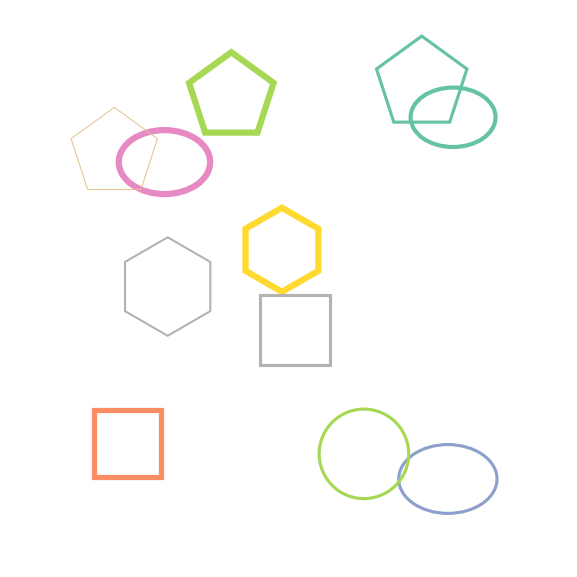[{"shape": "pentagon", "thickness": 1.5, "radius": 0.41, "center": [0.73, 0.854]}, {"shape": "oval", "thickness": 2, "radius": 0.37, "center": [0.785, 0.796]}, {"shape": "square", "thickness": 2.5, "radius": 0.29, "center": [0.22, 0.231]}, {"shape": "oval", "thickness": 1.5, "radius": 0.43, "center": [0.776, 0.17]}, {"shape": "oval", "thickness": 3, "radius": 0.4, "center": [0.285, 0.718]}, {"shape": "pentagon", "thickness": 3, "radius": 0.38, "center": [0.401, 0.832]}, {"shape": "circle", "thickness": 1.5, "radius": 0.39, "center": [0.63, 0.213]}, {"shape": "hexagon", "thickness": 3, "radius": 0.36, "center": [0.488, 0.567]}, {"shape": "pentagon", "thickness": 0.5, "radius": 0.39, "center": [0.198, 0.735]}, {"shape": "square", "thickness": 1.5, "radius": 0.3, "center": [0.511, 0.428]}, {"shape": "hexagon", "thickness": 1, "radius": 0.43, "center": [0.29, 0.503]}]